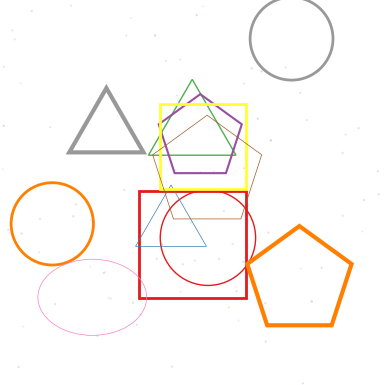[{"shape": "square", "thickness": 2, "radius": 0.69, "center": [0.501, 0.365]}, {"shape": "circle", "thickness": 1, "radius": 0.62, "center": [0.54, 0.382]}, {"shape": "triangle", "thickness": 0.5, "radius": 0.53, "center": [0.444, 0.413]}, {"shape": "triangle", "thickness": 1, "radius": 0.66, "center": [0.499, 0.662]}, {"shape": "pentagon", "thickness": 1.5, "radius": 0.57, "center": [0.52, 0.642]}, {"shape": "circle", "thickness": 2, "radius": 0.53, "center": [0.136, 0.419]}, {"shape": "pentagon", "thickness": 3, "radius": 0.71, "center": [0.778, 0.27]}, {"shape": "square", "thickness": 2, "radius": 0.55, "center": [0.527, 0.619]}, {"shape": "pentagon", "thickness": 0.5, "radius": 0.74, "center": [0.538, 0.552]}, {"shape": "oval", "thickness": 0.5, "radius": 0.71, "center": [0.24, 0.228]}, {"shape": "circle", "thickness": 2, "radius": 0.54, "center": [0.757, 0.9]}, {"shape": "triangle", "thickness": 3, "radius": 0.56, "center": [0.276, 0.66]}]